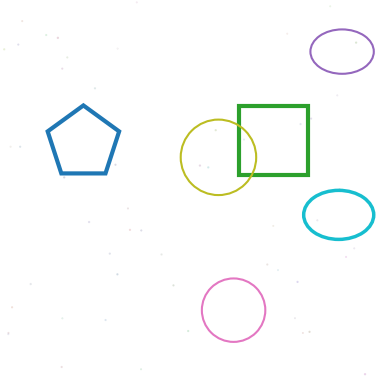[{"shape": "pentagon", "thickness": 3, "radius": 0.49, "center": [0.217, 0.629]}, {"shape": "square", "thickness": 3, "radius": 0.45, "center": [0.71, 0.634]}, {"shape": "oval", "thickness": 1.5, "radius": 0.41, "center": [0.889, 0.866]}, {"shape": "circle", "thickness": 1.5, "radius": 0.41, "center": [0.607, 0.194]}, {"shape": "circle", "thickness": 1.5, "radius": 0.49, "center": [0.567, 0.591]}, {"shape": "oval", "thickness": 2.5, "radius": 0.45, "center": [0.88, 0.442]}]